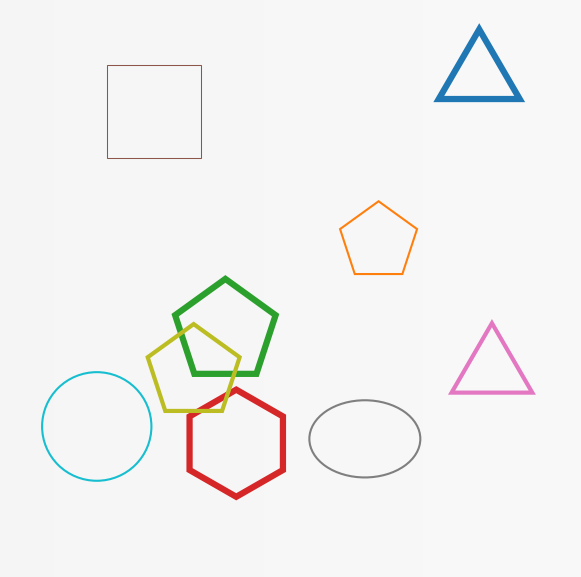[{"shape": "triangle", "thickness": 3, "radius": 0.4, "center": [0.824, 0.868]}, {"shape": "pentagon", "thickness": 1, "radius": 0.35, "center": [0.651, 0.581]}, {"shape": "pentagon", "thickness": 3, "radius": 0.45, "center": [0.388, 0.425]}, {"shape": "hexagon", "thickness": 3, "radius": 0.46, "center": [0.406, 0.232]}, {"shape": "square", "thickness": 0.5, "radius": 0.41, "center": [0.265, 0.806]}, {"shape": "triangle", "thickness": 2, "radius": 0.4, "center": [0.846, 0.359]}, {"shape": "oval", "thickness": 1, "radius": 0.48, "center": [0.628, 0.239]}, {"shape": "pentagon", "thickness": 2, "radius": 0.42, "center": [0.333, 0.355]}, {"shape": "circle", "thickness": 1, "radius": 0.47, "center": [0.166, 0.261]}]